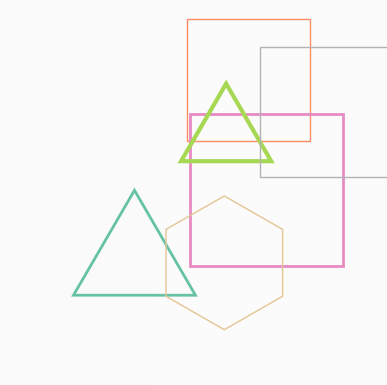[{"shape": "triangle", "thickness": 2, "radius": 0.91, "center": [0.347, 0.324]}, {"shape": "square", "thickness": 1, "radius": 0.79, "center": [0.641, 0.793]}, {"shape": "square", "thickness": 2, "radius": 0.99, "center": [0.688, 0.506]}, {"shape": "triangle", "thickness": 3, "radius": 0.67, "center": [0.584, 0.648]}, {"shape": "hexagon", "thickness": 1, "radius": 0.87, "center": [0.579, 0.317]}, {"shape": "square", "thickness": 1, "radius": 0.84, "center": [0.839, 0.709]}]